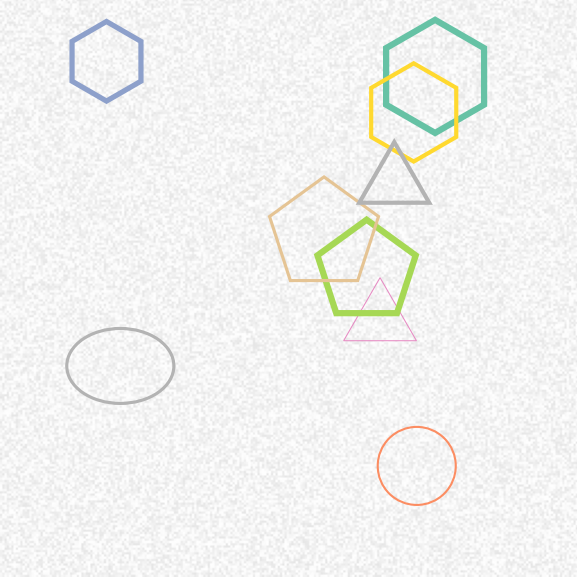[{"shape": "hexagon", "thickness": 3, "radius": 0.49, "center": [0.753, 0.867]}, {"shape": "circle", "thickness": 1, "radius": 0.34, "center": [0.722, 0.192]}, {"shape": "hexagon", "thickness": 2.5, "radius": 0.34, "center": [0.184, 0.893]}, {"shape": "triangle", "thickness": 0.5, "radius": 0.36, "center": [0.658, 0.446]}, {"shape": "pentagon", "thickness": 3, "radius": 0.45, "center": [0.635, 0.529]}, {"shape": "hexagon", "thickness": 2, "radius": 0.43, "center": [0.716, 0.804]}, {"shape": "pentagon", "thickness": 1.5, "radius": 0.5, "center": [0.561, 0.594]}, {"shape": "oval", "thickness": 1.5, "radius": 0.46, "center": [0.208, 0.365]}, {"shape": "triangle", "thickness": 2, "radius": 0.35, "center": [0.683, 0.683]}]